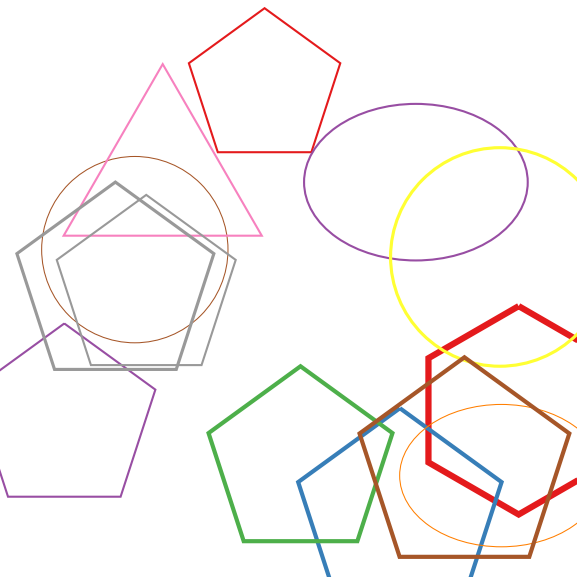[{"shape": "hexagon", "thickness": 3, "radius": 0.9, "center": [0.898, 0.289]}, {"shape": "pentagon", "thickness": 1, "radius": 0.69, "center": [0.458, 0.847]}, {"shape": "pentagon", "thickness": 2, "radius": 0.93, "center": [0.692, 0.107]}, {"shape": "pentagon", "thickness": 2, "radius": 0.84, "center": [0.52, 0.197]}, {"shape": "oval", "thickness": 1, "radius": 0.97, "center": [0.72, 0.684]}, {"shape": "pentagon", "thickness": 1, "radius": 0.83, "center": [0.111, 0.273]}, {"shape": "oval", "thickness": 0.5, "radius": 0.88, "center": [0.868, 0.176]}, {"shape": "circle", "thickness": 1.5, "radius": 0.95, "center": [0.866, 0.554]}, {"shape": "circle", "thickness": 0.5, "radius": 0.81, "center": [0.233, 0.567]}, {"shape": "pentagon", "thickness": 2, "radius": 0.95, "center": [0.804, 0.189]}, {"shape": "triangle", "thickness": 1, "radius": 0.99, "center": [0.282, 0.69]}, {"shape": "pentagon", "thickness": 1.5, "radius": 0.9, "center": [0.2, 0.504]}, {"shape": "pentagon", "thickness": 1, "radius": 0.81, "center": [0.253, 0.499]}]